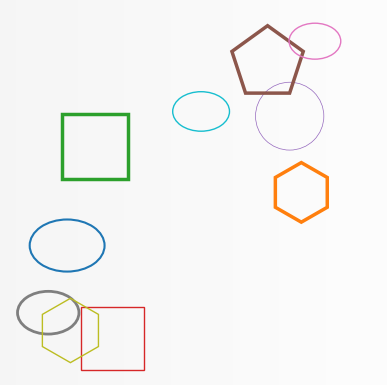[{"shape": "oval", "thickness": 1.5, "radius": 0.48, "center": [0.173, 0.362]}, {"shape": "hexagon", "thickness": 2.5, "radius": 0.39, "center": [0.778, 0.5]}, {"shape": "square", "thickness": 2.5, "radius": 0.42, "center": [0.245, 0.62]}, {"shape": "square", "thickness": 1, "radius": 0.41, "center": [0.291, 0.121]}, {"shape": "circle", "thickness": 0.5, "radius": 0.44, "center": [0.748, 0.698]}, {"shape": "pentagon", "thickness": 2.5, "radius": 0.48, "center": [0.691, 0.836]}, {"shape": "oval", "thickness": 1, "radius": 0.33, "center": [0.813, 0.893]}, {"shape": "oval", "thickness": 2, "radius": 0.4, "center": [0.124, 0.188]}, {"shape": "hexagon", "thickness": 1, "radius": 0.42, "center": [0.182, 0.142]}, {"shape": "oval", "thickness": 1, "radius": 0.37, "center": [0.519, 0.711]}]